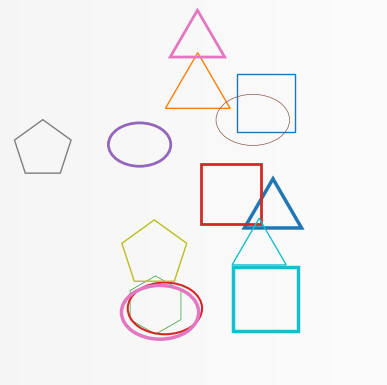[{"shape": "square", "thickness": 1, "radius": 0.37, "center": [0.686, 0.733]}, {"shape": "triangle", "thickness": 2.5, "radius": 0.43, "center": [0.704, 0.45]}, {"shape": "triangle", "thickness": 1, "radius": 0.48, "center": [0.51, 0.767]}, {"shape": "hexagon", "thickness": 0.5, "radius": 0.38, "center": [0.401, 0.208]}, {"shape": "square", "thickness": 2, "radius": 0.39, "center": [0.595, 0.497]}, {"shape": "oval", "thickness": 1.5, "radius": 0.48, "center": [0.426, 0.199]}, {"shape": "oval", "thickness": 2, "radius": 0.4, "center": [0.36, 0.624]}, {"shape": "oval", "thickness": 0.5, "radius": 0.47, "center": [0.652, 0.689]}, {"shape": "triangle", "thickness": 2, "radius": 0.41, "center": [0.51, 0.892]}, {"shape": "oval", "thickness": 2.5, "radius": 0.5, "center": [0.413, 0.189]}, {"shape": "pentagon", "thickness": 1, "radius": 0.38, "center": [0.11, 0.612]}, {"shape": "pentagon", "thickness": 1, "radius": 0.44, "center": [0.398, 0.341]}, {"shape": "square", "thickness": 2.5, "radius": 0.42, "center": [0.685, 0.224]}, {"shape": "triangle", "thickness": 1, "radius": 0.4, "center": [0.669, 0.352]}]